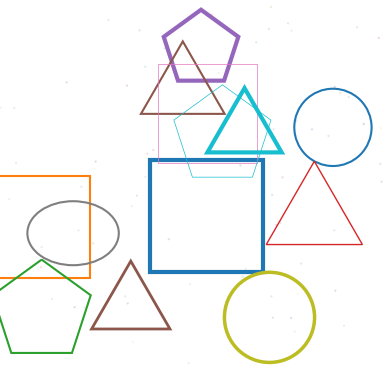[{"shape": "circle", "thickness": 1.5, "radius": 0.5, "center": [0.865, 0.669]}, {"shape": "square", "thickness": 3, "radius": 0.73, "center": [0.537, 0.438]}, {"shape": "square", "thickness": 1.5, "radius": 0.66, "center": [0.1, 0.41]}, {"shape": "pentagon", "thickness": 1.5, "radius": 0.67, "center": [0.108, 0.192]}, {"shape": "triangle", "thickness": 1, "radius": 0.72, "center": [0.816, 0.437]}, {"shape": "pentagon", "thickness": 3, "radius": 0.51, "center": [0.522, 0.873]}, {"shape": "triangle", "thickness": 1.5, "radius": 0.63, "center": [0.475, 0.767]}, {"shape": "triangle", "thickness": 2, "radius": 0.59, "center": [0.34, 0.204]}, {"shape": "square", "thickness": 0.5, "radius": 0.64, "center": [0.539, 0.705]}, {"shape": "oval", "thickness": 1.5, "radius": 0.59, "center": [0.19, 0.394]}, {"shape": "circle", "thickness": 2.5, "radius": 0.59, "center": [0.7, 0.176]}, {"shape": "triangle", "thickness": 3, "radius": 0.56, "center": [0.635, 0.66]}, {"shape": "pentagon", "thickness": 0.5, "radius": 0.66, "center": [0.578, 0.647]}]